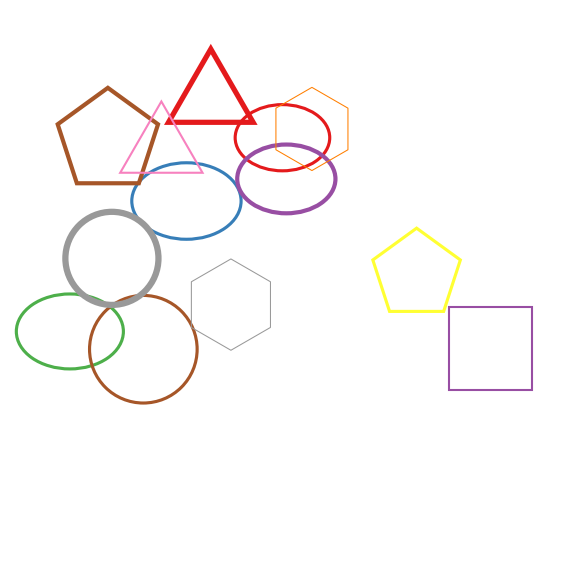[{"shape": "triangle", "thickness": 2.5, "radius": 0.42, "center": [0.365, 0.83]}, {"shape": "oval", "thickness": 1.5, "radius": 0.41, "center": [0.489, 0.761]}, {"shape": "oval", "thickness": 1.5, "radius": 0.47, "center": [0.323, 0.651]}, {"shape": "oval", "thickness": 1.5, "radius": 0.46, "center": [0.121, 0.425]}, {"shape": "oval", "thickness": 2, "radius": 0.43, "center": [0.496, 0.689]}, {"shape": "square", "thickness": 1, "radius": 0.36, "center": [0.849, 0.396]}, {"shape": "hexagon", "thickness": 0.5, "radius": 0.36, "center": [0.54, 0.776]}, {"shape": "pentagon", "thickness": 1.5, "radius": 0.4, "center": [0.721, 0.524]}, {"shape": "circle", "thickness": 1.5, "radius": 0.47, "center": [0.248, 0.394]}, {"shape": "pentagon", "thickness": 2, "radius": 0.46, "center": [0.187, 0.756]}, {"shape": "triangle", "thickness": 1, "radius": 0.41, "center": [0.279, 0.741]}, {"shape": "hexagon", "thickness": 0.5, "radius": 0.4, "center": [0.4, 0.472]}, {"shape": "circle", "thickness": 3, "radius": 0.4, "center": [0.194, 0.552]}]